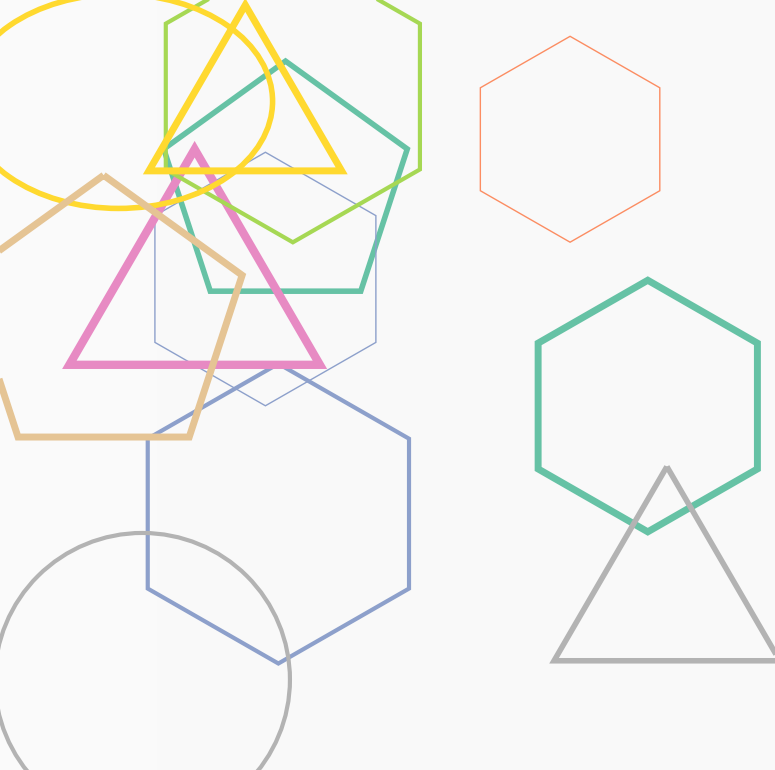[{"shape": "hexagon", "thickness": 2.5, "radius": 0.82, "center": [0.836, 0.473]}, {"shape": "pentagon", "thickness": 2, "radius": 0.83, "center": [0.368, 0.755]}, {"shape": "hexagon", "thickness": 0.5, "radius": 0.67, "center": [0.736, 0.819]}, {"shape": "hexagon", "thickness": 1.5, "radius": 0.97, "center": [0.359, 0.333]}, {"shape": "hexagon", "thickness": 0.5, "radius": 0.82, "center": [0.342, 0.638]}, {"shape": "triangle", "thickness": 3, "radius": 0.93, "center": [0.251, 0.62]}, {"shape": "hexagon", "thickness": 1.5, "radius": 0.95, "center": [0.378, 0.875]}, {"shape": "triangle", "thickness": 2.5, "radius": 0.72, "center": [0.316, 0.85]}, {"shape": "oval", "thickness": 2, "radius": 0.99, "center": [0.153, 0.868]}, {"shape": "pentagon", "thickness": 2.5, "radius": 0.94, "center": [0.134, 0.584]}, {"shape": "triangle", "thickness": 2, "radius": 0.84, "center": [0.861, 0.226]}, {"shape": "circle", "thickness": 1.5, "radius": 0.95, "center": [0.184, 0.117]}]